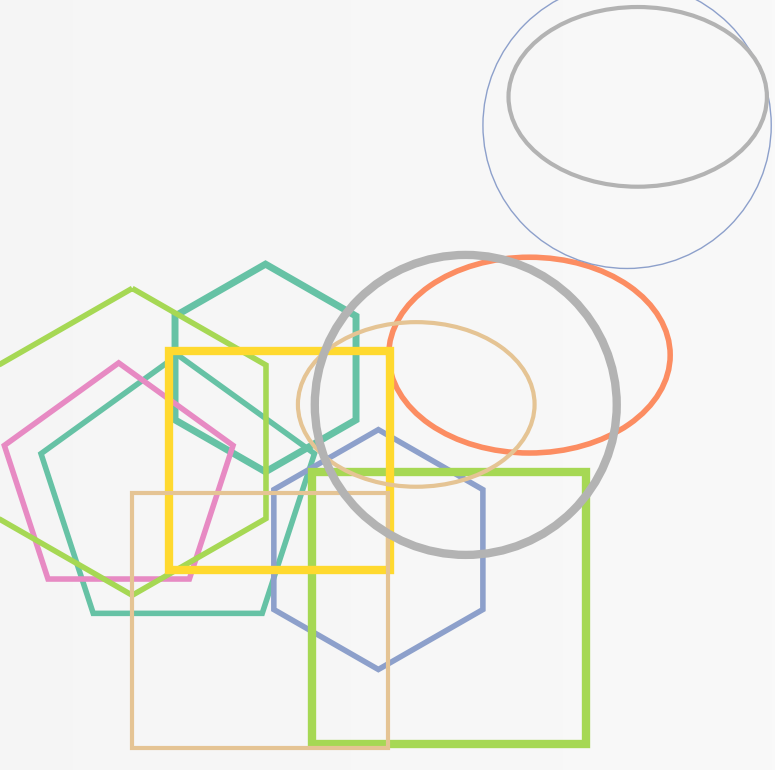[{"shape": "pentagon", "thickness": 2, "radius": 0.93, "center": [0.229, 0.354]}, {"shape": "hexagon", "thickness": 2.5, "radius": 0.67, "center": [0.343, 0.522]}, {"shape": "oval", "thickness": 2, "radius": 0.91, "center": [0.683, 0.539]}, {"shape": "hexagon", "thickness": 2, "radius": 0.78, "center": [0.488, 0.286]}, {"shape": "circle", "thickness": 0.5, "radius": 0.93, "center": [0.809, 0.837]}, {"shape": "pentagon", "thickness": 2, "radius": 0.78, "center": [0.153, 0.374]}, {"shape": "square", "thickness": 3, "radius": 0.89, "center": [0.579, 0.21]}, {"shape": "hexagon", "thickness": 2, "radius": 1.0, "center": [0.171, 0.426]}, {"shape": "square", "thickness": 3, "radius": 0.71, "center": [0.36, 0.402]}, {"shape": "square", "thickness": 1.5, "radius": 0.83, "center": [0.336, 0.194]}, {"shape": "oval", "thickness": 1.5, "radius": 0.76, "center": [0.537, 0.475]}, {"shape": "oval", "thickness": 1.5, "radius": 0.83, "center": [0.823, 0.874]}, {"shape": "circle", "thickness": 3, "radius": 0.97, "center": [0.601, 0.474]}]